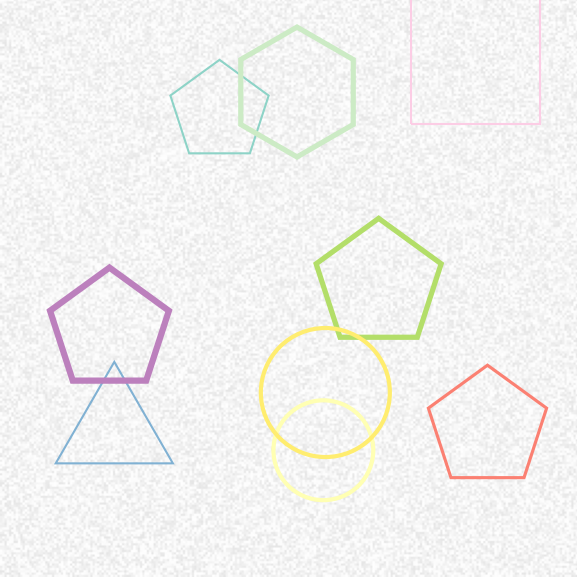[{"shape": "pentagon", "thickness": 1, "radius": 0.45, "center": [0.38, 0.806]}, {"shape": "circle", "thickness": 2, "radius": 0.43, "center": [0.56, 0.219]}, {"shape": "pentagon", "thickness": 1.5, "radius": 0.54, "center": [0.844, 0.259]}, {"shape": "triangle", "thickness": 1, "radius": 0.59, "center": [0.198, 0.255]}, {"shape": "pentagon", "thickness": 2.5, "radius": 0.57, "center": [0.656, 0.507]}, {"shape": "square", "thickness": 1, "radius": 0.56, "center": [0.823, 0.896]}, {"shape": "pentagon", "thickness": 3, "radius": 0.54, "center": [0.19, 0.428]}, {"shape": "hexagon", "thickness": 2.5, "radius": 0.56, "center": [0.514, 0.84]}, {"shape": "circle", "thickness": 2, "radius": 0.56, "center": [0.563, 0.319]}]